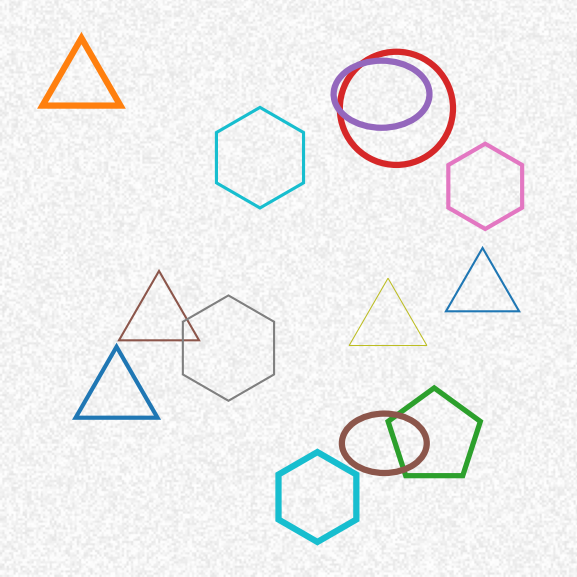[{"shape": "triangle", "thickness": 1, "radius": 0.37, "center": [0.836, 0.497]}, {"shape": "triangle", "thickness": 2, "radius": 0.41, "center": [0.202, 0.317]}, {"shape": "triangle", "thickness": 3, "radius": 0.39, "center": [0.141, 0.855]}, {"shape": "pentagon", "thickness": 2.5, "radius": 0.42, "center": [0.752, 0.243]}, {"shape": "circle", "thickness": 3, "radius": 0.49, "center": [0.686, 0.812]}, {"shape": "oval", "thickness": 3, "radius": 0.41, "center": [0.661, 0.836]}, {"shape": "oval", "thickness": 3, "radius": 0.37, "center": [0.665, 0.232]}, {"shape": "triangle", "thickness": 1, "radius": 0.4, "center": [0.275, 0.45]}, {"shape": "hexagon", "thickness": 2, "radius": 0.37, "center": [0.84, 0.676]}, {"shape": "hexagon", "thickness": 1, "radius": 0.46, "center": [0.396, 0.396]}, {"shape": "triangle", "thickness": 0.5, "radius": 0.39, "center": [0.672, 0.44]}, {"shape": "hexagon", "thickness": 3, "radius": 0.39, "center": [0.55, 0.138]}, {"shape": "hexagon", "thickness": 1.5, "radius": 0.44, "center": [0.45, 0.726]}]